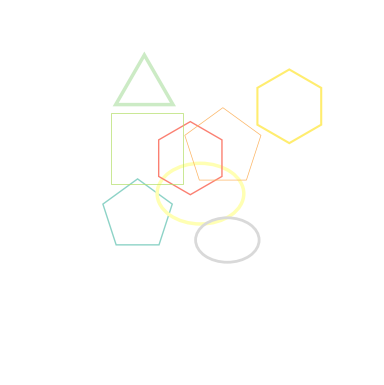[{"shape": "pentagon", "thickness": 1, "radius": 0.47, "center": [0.357, 0.441]}, {"shape": "oval", "thickness": 2.5, "radius": 0.56, "center": [0.521, 0.497]}, {"shape": "hexagon", "thickness": 1, "radius": 0.47, "center": [0.494, 0.589]}, {"shape": "pentagon", "thickness": 0.5, "radius": 0.52, "center": [0.579, 0.616]}, {"shape": "square", "thickness": 0.5, "radius": 0.46, "center": [0.382, 0.614]}, {"shape": "oval", "thickness": 2, "radius": 0.41, "center": [0.591, 0.377]}, {"shape": "triangle", "thickness": 2.5, "radius": 0.43, "center": [0.375, 0.771]}, {"shape": "hexagon", "thickness": 1.5, "radius": 0.48, "center": [0.751, 0.724]}]